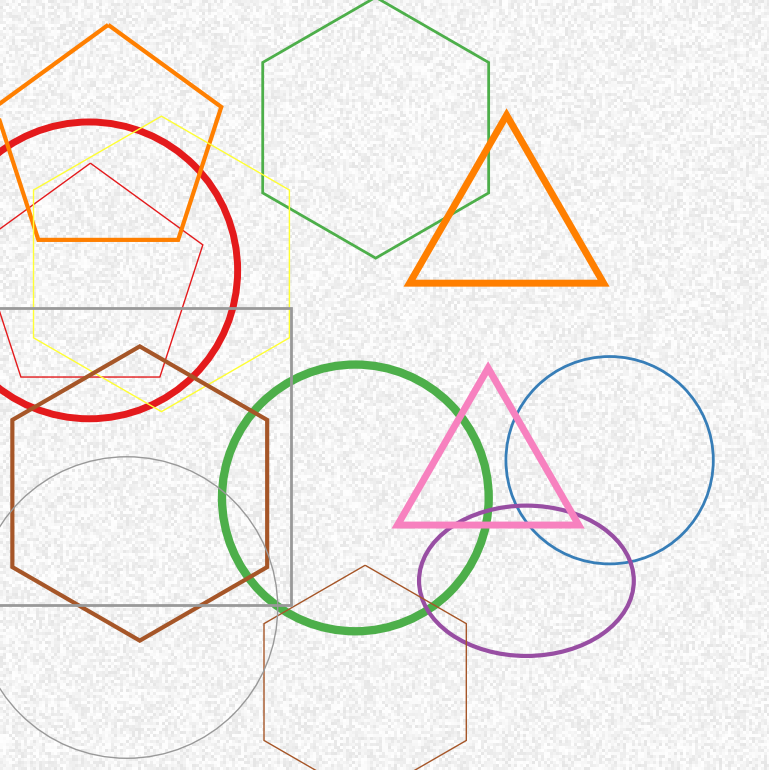[{"shape": "pentagon", "thickness": 0.5, "radius": 0.77, "center": [0.117, 0.635]}, {"shape": "circle", "thickness": 2.5, "radius": 0.96, "center": [0.116, 0.649]}, {"shape": "circle", "thickness": 1, "radius": 0.67, "center": [0.792, 0.402]}, {"shape": "hexagon", "thickness": 1, "radius": 0.85, "center": [0.488, 0.834]}, {"shape": "circle", "thickness": 3, "radius": 0.87, "center": [0.461, 0.353]}, {"shape": "oval", "thickness": 1.5, "radius": 0.7, "center": [0.684, 0.246]}, {"shape": "triangle", "thickness": 2.5, "radius": 0.73, "center": [0.658, 0.705]}, {"shape": "pentagon", "thickness": 1.5, "radius": 0.77, "center": [0.141, 0.813]}, {"shape": "hexagon", "thickness": 0.5, "radius": 0.96, "center": [0.21, 0.657]}, {"shape": "hexagon", "thickness": 0.5, "radius": 0.76, "center": [0.474, 0.114]}, {"shape": "hexagon", "thickness": 1.5, "radius": 0.96, "center": [0.182, 0.359]}, {"shape": "triangle", "thickness": 2.5, "radius": 0.68, "center": [0.634, 0.386]}, {"shape": "square", "thickness": 1, "radius": 0.96, "center": [0.185, 0.407]}, {"shape": "circle", "thickness": 0.5, "radius": 0.98, "center": [0.165, 0.211]}]